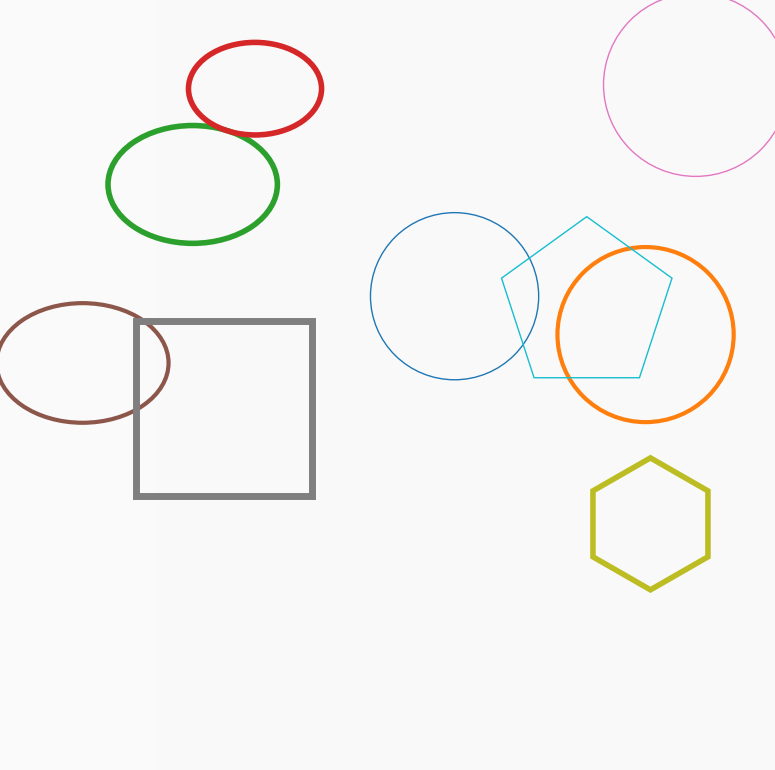[{"shape": "circle", "thickness": 0.5, "radius": 0.54, "center": [0.587, 0.615]}, {"shape": "circle", "thickness": 1.5, "radius": 0.57, "center": [0.833, 0.565]}, {"shape": "oval", "thickness": 2, "radius": 0.55, "center": [0.249, 0.76]}, {"shape": "oval", "thickness": 2, "radius": 0.43, "center": [0.329, 0.885]}, {"shape": "oval", "thickness": 1.5, "radius": 0.55, "center": [0.107, 0.529]}, {"shape": "circle", "thickness": 0.5, "radius": 0.59, "center": [0.898, 0.89]}, {"shape": "square", "thickness": 2.5, "radius": 0.57, "center": [0.289, 0.47]}, {"shape": "hexagon", "thickness": 2, "radius": 0.43, "center": [0.839, 0.32]}, {"shape": "pentagon", "thickness": 0.5, "radius": 0.58, "center": [0.757, 0.603]}]